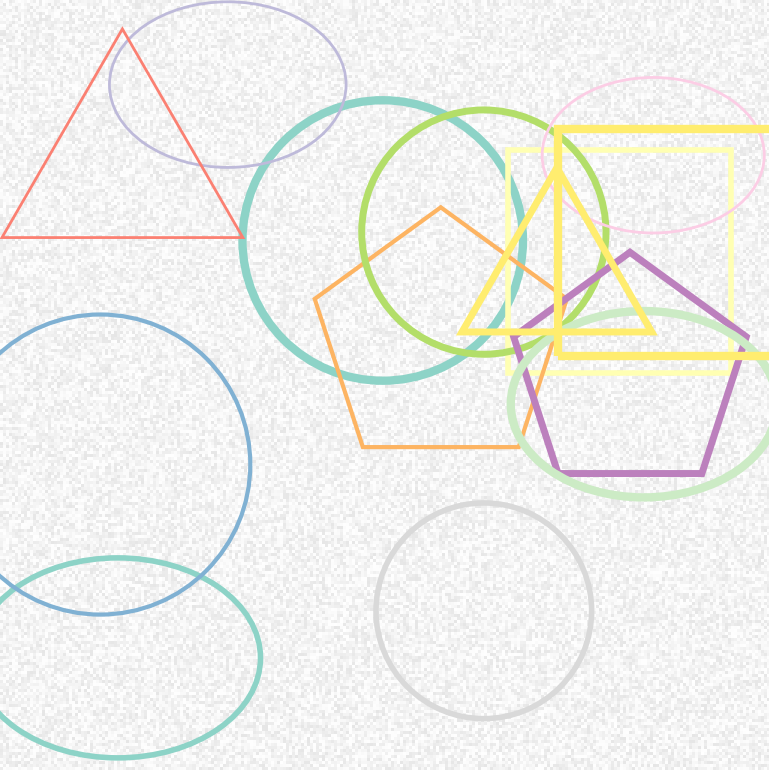[{"shape": "circle", "thickness": 3, "radius": 0.91, "center": [0.497, 0.688]}, {"shape": "oval", "thickness": 2, "radius": 0.93, "center": [0.153, 0.146]}, {"shape": "square", "thickness": 2, "radius": 0.72, "center": [0.804, 0.66]}, {"shape": "oval", "thickness": 1, "radius": 0.77, "center": [0.296, 0.89]}, {"shape": "triangle", "thickness": 1, "radius": 0.9, "center": [0.159, 0.782]}, {"shape": "circle", "thickness": 1.5, "radius": 0.97, "center": [0.13, 0.397]}, {"shape": "pentagon", "thickness": 1.5, "radius": 0.86, "center": [0.572, 0.559]}, {"shape": "circle", "thickness": 2.5, "radius": 0.79, "center": [0.628, 0.699]}, {"shape": "oval", "thickness": 1, "radius": 0.72, "center": [0.848, 0.798]}, {"shape": "circle", "thickness": 2, "radius": 0.7, "center": [0.628, 0.207]}, {"shape": "pentagon", "thickness": 2.5, "radius": 0.79, "center": [0.818, 0.514]}, {"shape": "oval", "thickness": 3, "radius": 0.86, "center": [0.836, 0.475]}, {"shape": "square", "thickness": 3, "radius": 0.74, "center": [0.872, 0.685]}, {"shape": "triangle", "thickness": 2.5, "radius": 0.71, "center": [0.723, 0.64]}]